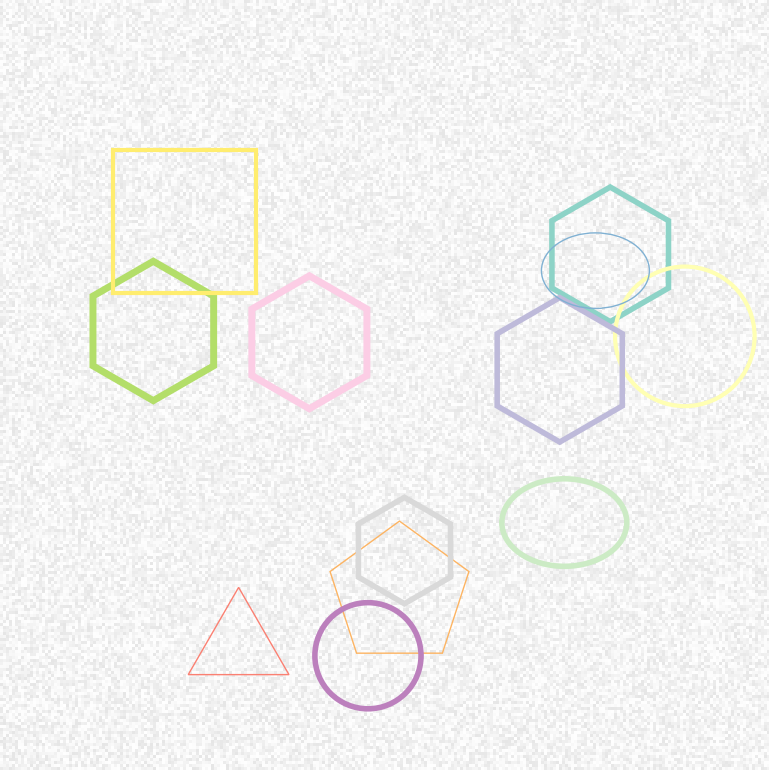[{"shape": "hexagon", "thickness": 2, "radius": 0.44, "center": [0.792, 0.67]}, {"shape": "circle", "thickness": 1.5, "radius": 0.45, "center": [0.889, 0.563]}, {"shape": "hexagon", "thickness": 2, "radius": 0.47, "center": [0.727, 0.52]}, {"shape": "triangle", "thickness": 0.5, "radius": 0.38, "center": [0.31, 0.162]}, {"shape": "oval", "thickness": 0.5, "radius": 0.35, "center": [0.773, 0.648]}, {"shape": "pentagon", "thickness": 0.5, "radius": 0.47, "center": [0.519, 0.228]}, {"shape": "hexagon", "thickness": 2.5, "radius": 0.45, "center": [0.199, 0.57]}, {"shape": "hexagon", "thickness": 2.5, "radius": 0.43, "center": [0.402, 0.555]}, {"shape": "hexagon", "thickness": 2, "radius": 0.35, "center": [0.525, 0.285]}, {"shape": "circle", "thickness": 2, "radius": 0.34, "center": [0.478, 0.148]}, {"shape": "oval", "thickness": 2, "radius": 0.41, "center": [0.733, 0.321]}, {"shape": "square", "thickness": 1.5, "radius": 0.46, "center": [0.24, 0.713]}]